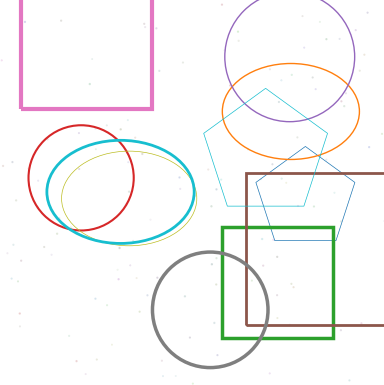[{"shape": "pentagon", "thickness": 0.5, "radius": 0.68, "center": [0.793, 0.484]}, {"shape": "oval", "thickness": 1, "radius": 0.89, "center": [0.756, 0.71]}, {"shape": "square", "thickness": 2.5, "radius": 0.72, "center": [0.721, 0.266]}, {"shape": "circle", "thickness": 1.5, "radius": 0.68, "center": [0.211, 0.538]}, {"shape": "circle", "thickness": 1, "radius": 0.84, "center": [0.753, 0.853]}, {"shape": "square", "thickness": 2, "radius": 0.98, "center": [0.835, 0.354]}, {"shape": "square", "thickness": 3, "radius": 0.85, "center": [0.225, 0.887]}, {"shape": "circle", "thickness": 2.5, "radius": 0.75, "center": [0.546, 0.195]}, {"shape": "oval", "thickness": 0.5, "radius": 0.88, "center": [0.336, 0.485]}, {"shape": "pentagon", "thickness": 0.5, "radius": 0.85, "center": [0.69, 0.601]}, {"shape": "oval", "thickness": 2, "radius": 0.96, "center": [0.313, 0.502]}]